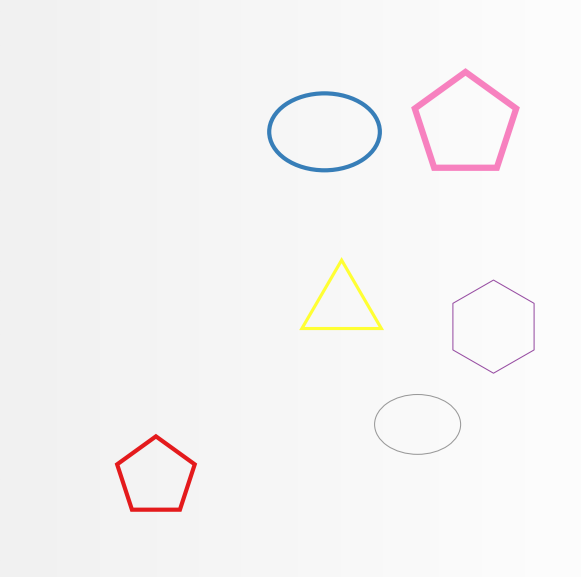[{"shape": "pentagon", "thickness": 2, "radius": 0.35, "center": [0.268, 0.173]}, {"shape": "oval", "thickness": 2, "radius": 0.48, "center": [0.558, 0.771]}, {"shape": "hexagon", "thickness": 0.5, "radius": 0.4, "center": [0.849, 0.434]}, {"shape": "triangle", "thickness": 1.5, "radius": 0.39, "center": [0.588, 0.47]}, {"shape": "pentagon", "thickness": 3, "radius": 0.46, "center": [0.801, 0.783]}, {"shape": "oval", "thickness": 0.5, "radius": 0.37, "center": [0.718, 0.264]}]